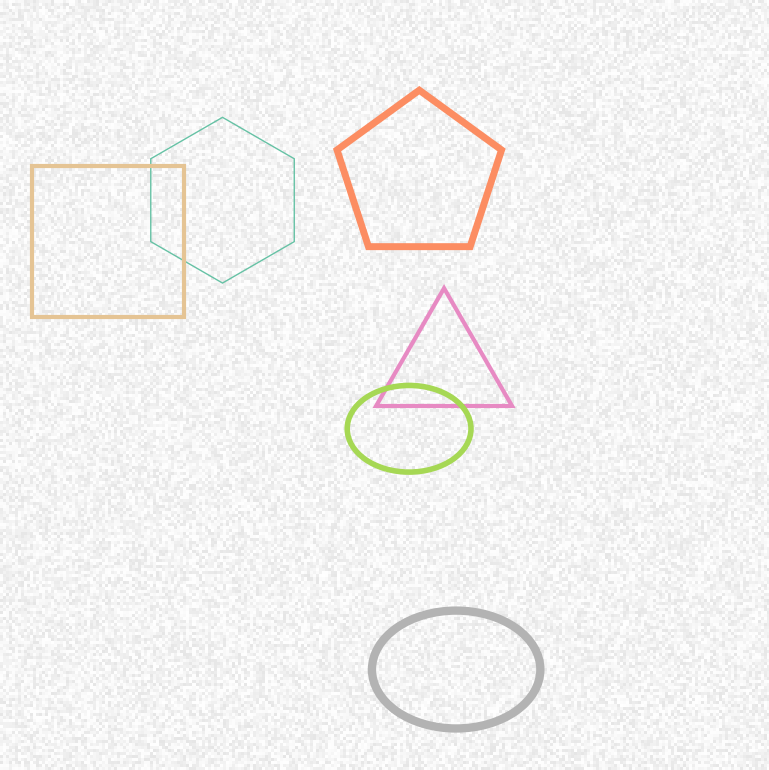[{"shape": "hexagon", "thickness": 0.5, "radius": 0.54, "center": [0.289, 0.74]}, {"shape": "pentagon", "thickness": 2.5, "radius": 0.56, "center": [0.545, 0.771]}, {"shape": "triangle", "thickness": 1.5, "radius": 0.51, "center": [0.577, 0.524]}, {"shape": "oval", "thickness": 2, "radius": 0.4, "center": [0.531, 0.443]}, {"shape": "square", "thickness": 1.5, "radius": 0.49, "center": [0.14, 0.686]}, {"shape": "oval", "thickness": 3, "radius": 0.55, "center": [0.592, 0.13]}]